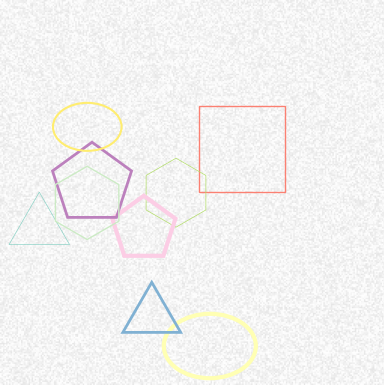[{"shape": "triangle", "thickness": 0.5, "radius": 0.45, "center": [0.102, 0.41]}, {"shape": "oval", "thickness": 3, "radius": 0.6, "center": [0.545, 0.101]}, {"shape": "square", "thickness": 1, "radius": 0.56, "center": [0.628, 0.613]}, {"shape": "triangle", "thickness": 2, "radius": 0.43, "center": [0.394, 0.18]}, {"shape": "hexagon", "thickness": 0.5, "radius": 0.45, "center": [0.457, 0.499]}, {"shape": "pentagon", "thickness": 3, "radius": 0.43, "center": [0.374, 0.405]}, {"shape": "pentagon", "thickness": 2, "radius": 0.54, "center": [0.239, 0.523]}, {"shape": "hexagon", "thickness": 1, "radius": 0.48, "center": [0.226, 0.473]}, {"shape": "oval", "thickness": 1.5, "radius": 0.45, "center": [0.227, 0.671]}]